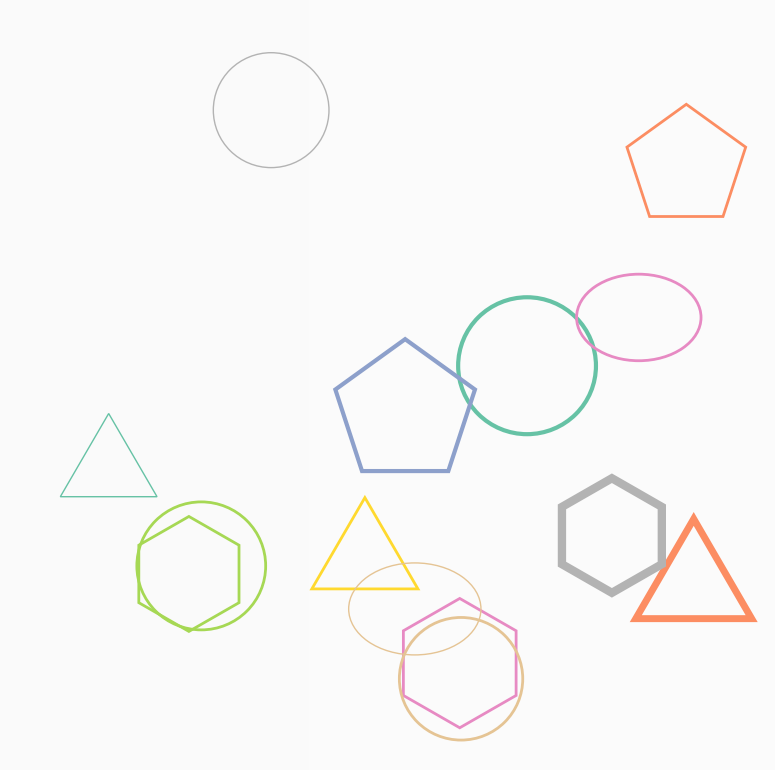[{"shape": "circle", "thickness": 1.5, "radius": 0.44, "center": [0.68, 0.525]}, {"shape": "triangle", "thickness": 0.5, "radius": 0.36, "center": [0.14, 0.391]}, {"shape": "pentagon", "thickness": 1, "radius": 0.4, "center": [0.886, 0.784]}, {"shape": "triangle", "thickness": 2.5, "radius": 0.43, "center": [0.895, 0.24]}, {"shape": "pentagon", "thickness": 1.5, "radius": 0.47, "center": [0.523, 0.465]}, {"shape": "hexagon", "thickness": 1, "radius": 0.42, "center": [0.593, 0.139]}, {"shape": "oval", "thickness": 1, "radius": 0.4, "center": [0.824, 0.588]}, {"shape": "circle", "thickness": 1, "radius": 0.42, "center": [0.26, 0.265]}, {"shape": "hexagon", "thickness": 1, "radius": 0.37, "center": [0.244, 0.255]}, {"shape": "triangle", "thickness": 1, "radius": 0.4, "center": [0.471, 0.275]}, {"shape": "circle", "thickness": 1, "radius": 0.4, "center": [0.595, 0.118]}, {"shape": "oval", "thickness": 0.5, "radius": 0.43, "center": [0.535, 0.209]}, {"shape": "hexagon", "thickness": 3, "radius": 0.37, "center": [0.79, 0.304]}, {"shape": "circle", "thickness": 0.5, "radius": 0.37, "center": [0.35, 0.857]}]